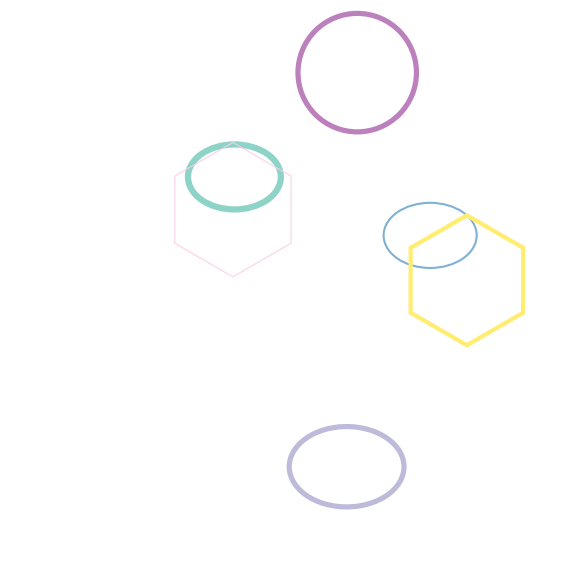[{"shape": "oval", "thickness": 3, "radius": 0.4, "center": [0.406, 0.693]}, {"shape": "oval", "thickness": 2.5, "radius": 0.5, "center": [0.6, 0.191]}, {"shape": "oval", "thickness": 1, "radius": 0.4, "center": [0.745, 0.592]}, {"shape": "hexagon", "thickness": 0.5, "radius": 0.58, "center": [0.403, 0.636]}, {"shape": "circle", "thickness": 2.5, "radius": 0.51, "center": [0.619, 0.873]}, {"shape": "hexagon", "thickness": 2, "radius": 0.56, "center": [0.808, 0.514]}]